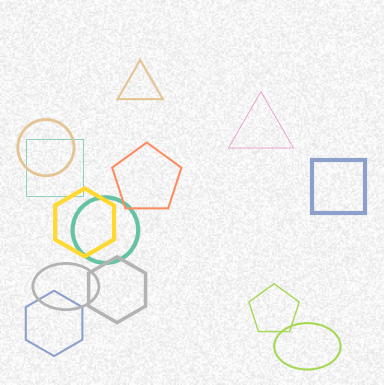[{"shape": "circle", "thickness": 3, "radius": 0.43, "center": [0.274, 0.402]}, {"shape": "square", "thickness": 0.5, "radius": 0.37, "center": [0.143, 0.564]}, {"shape": "pentagon", "thickness": 1.5, "radius": 0.47, "center": [0.381, 0.535]}, {"shape": "square", "thickness": 3, "radius": 0.34, "center": [0.88, 0.514]}, {"shape": "hexagon", "thickness": 1.5, "radius": 0.42, "center": [0.14, 0.16]}, {"shape": "triangle", "thickness": 0.5, "radius": 0.49, "center": [0.678, 0.664]}, {"shape": "pentagon", "thickness": 1, "radius": 0.34, "center": [0.712, 0.194]}, {"shape": "oval", "thickness": 1.5, "radius": 0.43, "center": [0.798, 0.1]}, {"shape": "hexagon", "thickness": 3, "radius": 0.44, "center": [0.22, 0.422]}, {"shape": "circle", "thickness": 2, "radius": 0.37, "center": [0.119, 0.617]}, {"shape": "triangle", "thickness": 1.5, "radius": 0.34, "center": [0.364, 0.776]}, {"shape": "oval", "thickness": 2, "radius": 0.43, "center": [0.171, 0.256]}, {"shape": "hexagon", "thickness": 2.5, "radius": 0.43, "center": [0.304, 0.248]}]